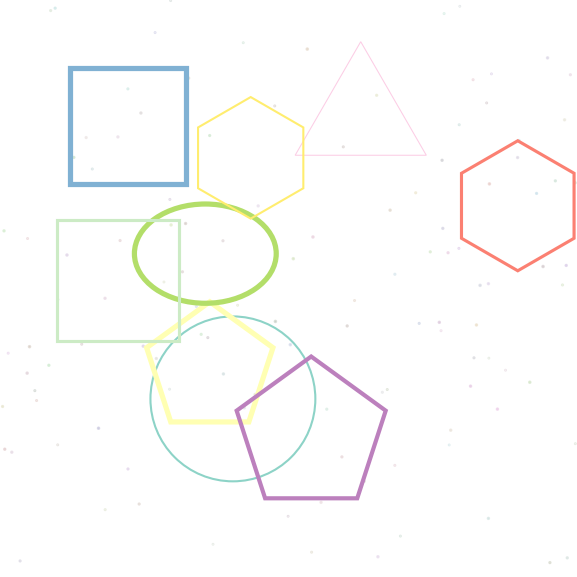[{"shape": "circle", "thickness": 1, "radius": 0.71, "center": [0.403, 0.308]}, {"shape": "pentagon", "thickness": 2.5, "radius": 0.58, "center": [0.363, 0.362]}, {"shape": "hexagon", "thickness": 1.5, "radius": 0.56, "center": [0.897, 0.643]}, {"shape": "square", "thickness": 2.5, "radius": 0.5, "center": [0.222, 0.781]}, {"shape": "oval", "thickness": 2.5, "radius": 0.61, "center": [0.356, 0.56]}, {"shape": "triangle", "thickness": 0.5, "radius": 0.66, "center": [0.625, 0.796]}, {"shape": "pentagon", "thickness": 2, "radius": 0.68, "center": [0.539, 0.246]}, {"shape": "square", "thickness": 1.5, "radius": 0.52, "center": [0.204, 0.514]}, {"shape": "hexagon", "thickness": 1, "radius": 0.53, "center": [0.434, 0.726]}]